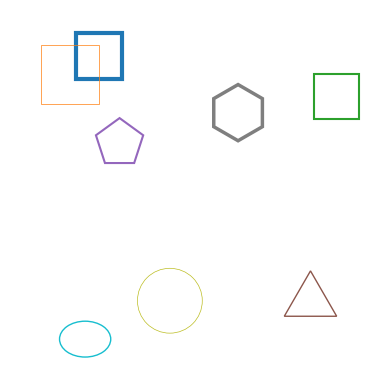[{"shape": "square", "thickness": 3, "radius": 0.3, "center": [0.258, 0.856]}, {"shape": "square", "thickness": 0.5, "radius": 0.38, "center": [0.182, 0.807]}, {"shape": "square", "thickness": 1.5, "radius": 0.29, "center": [0.875, 0.749]}, {"shape": "pentagon", "thickness": 1.5, "radius": 0.32, "center": [0.311, 0.629]}, {"shape": "triangle", "thickness": 1, "radius": 0.39, "center": [0.806, 0.218]}, {"shape": "hexagon", "thickness": 2.5, "radius": 0.36, "center": [0.618, 0.707]}, {"shape": "circle", "thickness": 0.5, "radius": 0.42, "center": [0.441, 0.219]}, {"shape": "oval", "thickness": 1, "radius": 0.33, "center": [0.221, 0.119]}]